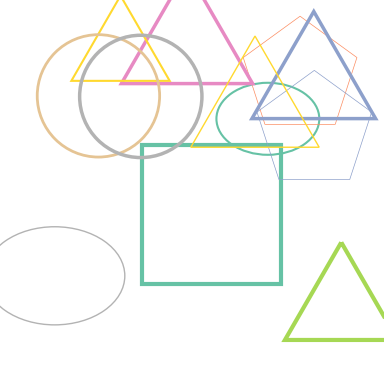[{"shape": "oval", "thickness": 1.5, "radius": 0.67, "center": [0.696, 0.691]}, {"shape": "square", "thickness": 3, "radius": 0.9, "center": [0.549, 0.443]}, {"shape": "pentagon", "thickness": 0.5, "radius": 0.78, "center": [0.779, 0.803]}, {"shape": "triangle", "thickness": 2.5, "radius": 0.93, "center": [0.815, 0.785]}, {"shape": "pentagon", "thickness": 0.5, "radius": 0.78, "center": [0.816, 0.661]}, {"shape": "triangle", "thickness": 2.5, "radius": 0.98, "center": [0.486, 0.881]}, {"shape": "triangle", "thickness": 3, "radius": 0.84, "center": [0.886, 0.201]}, {"shape": "triangle", "thickness": 1, "radius": 0.96, "center": [0.662, 0.714]}, {"shape": "triangle", "thickness": 1.5, "radius": 0.74, "center": [0.313, 0.864]}, {"shape": "circle", "thickness": 2, "radius": 0.79, "center": [0.256, 0.751]}, {"shape": "circle", "thickness": 2.5, "radius": 0.79, "center": [0.366, 0.75]}, {"shape": "oval", "thickness": 1, "radius": 0.91, "center": [0.142, 0.284]}]